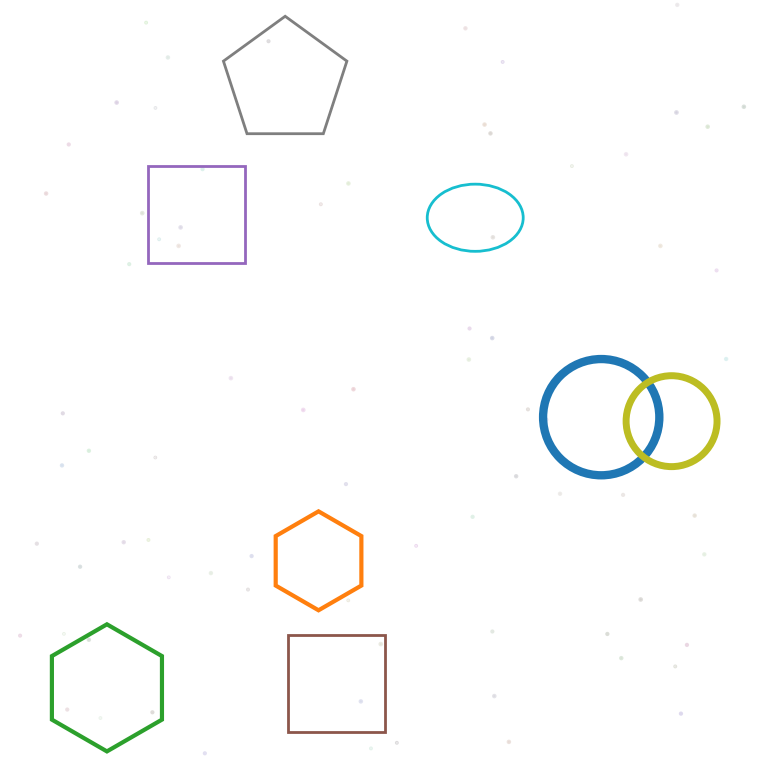[{"shape": "circle", "thickness": 3, "radius": 0.38, "center": [0.781, 0.458]}, {"shape": "hexagon", "thickness": 1.5, "radius": 0.32, "center": [0.414, 0.272]}, {"shape": "hexagon", "thickness": 1.5, "radius": 0.41, "center": [0.139, 0.107]}, {"shape": "square", "thickness": 1, "radius": 0.31, "center": [0.255, 0.722]}, {"shape": "square", "thickness": 1, "radius": 0.31, "center": [0.437, 0.112]}, {"shape": "pentagon", "thickness": 1, "radius": 0.42, "center": [0.37, 0.895]}, {"shape": "circle", "thickness": 2.5, "radius": 0.3, "center": [0.872, 0.453]}, {"shape": "oval", "thickness": 1, "radius": 0.31, "center": [0.617, 0.717]}]